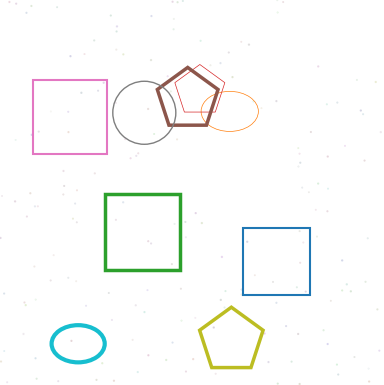[{"shape": "square", "thickness": 1.5, "radius": 0.43, "center": [0.717, 0.321]}, {"shape": "oval", "thickness": 0.5, "radius": 0.37, "center": [0.597, 0.711]}, {"shape": "square", "thickness": 2.5, "radius": 0.49, "center": [0.371, 0.398]}, {"shape": "pentagon", "thickness": 0.5, "radius": 0.34, "center": [0.519, 0.764]}, {"shape": "pentagon", "thickness": 2.5, "radius": 0.41, "center": [0.488, 0.742]}, {"shape": "square", "thickness": 1.5, "radius": 0.48, "center": [0.181, 0.697]}, {"shape": "circle", "thickness": 1, "radius": 0.41, "center": [0.375, 0.707]}, {"shape": "pentagon", "thickness": 2.5, "radius": 0.43, "center": [0.601, 0.115]}, {"shape": "oval", "thickness": 3, "radius": 0.35, "center": [0.203, 0.107]}]